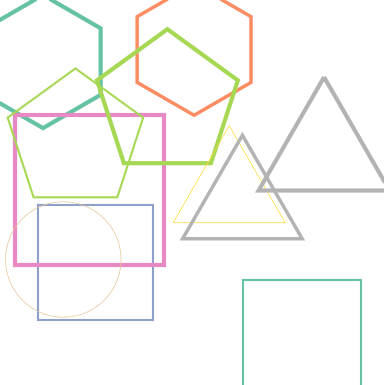[{"shape": "hexagon", "thickness": 3, "radius": 0.86, "center": [0.112, 0.84]}, {"shape": "square", "thickness": 1.5, "radius": 0.77, "center": [0.784, 0.119]}, {"shape": "hexagon", "thickness": 2.5, "radius": 0.85, "center": [0.504, 0.871]}, {"shape": "square", "thickness": 1.5, "radius": 0.75, "center": [0.248, 0.318]}, {"shape": "square", "thickness": 3, "radius": 0.97, "center": [0.232, 0.507]}, {"shape": "pentagon", "thickness": 1.5, "radius": 0.93, "center": [0.196, 0.637]}, {"shape": "pentagon", "thickness": 3, "radius": 0.96, "center": [0.435, 0.732]}, {"shape": "triangle", "thickness": 0.5, "radius": 0.84, "center": [0.595, 0.506]}, {"shape": "circle", "thickness": 0.5, "radius": 0.75, "center": [0.164, 0.326]}, {"shape": "triangle", "thickness": 2.5, "radius": 0.9, "center": [0.63, 0.47]}, {"shape": "triangle", "thickness": 3, "radius": 0.98, "center": [0.842, 0.603]}]